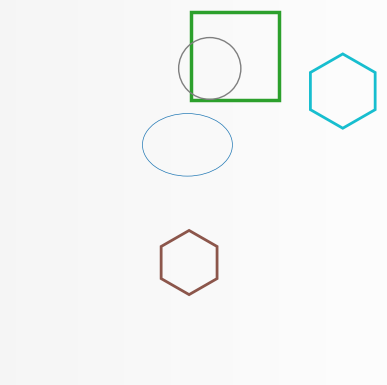[{"shape": "oval", "thickness": 0.5, "radius": 0.58, "center": [0.484, 0.624]}, {"shape": "square", "thickness": 2.5, "radius": 0.57, "center": [0.607, 0.855]}, {"shape": "hexagon", "thickness": 2, "radius": 0.42, "center": [0.488, 0.318]}, {"shape": "circle", "thickness": 1, "radius": 0.4, "center": [0.541, 0.822]}, {"shape": "hexagon", "thickness": 2, "radius": 0.48, "center": [0.885, 0.763]}]